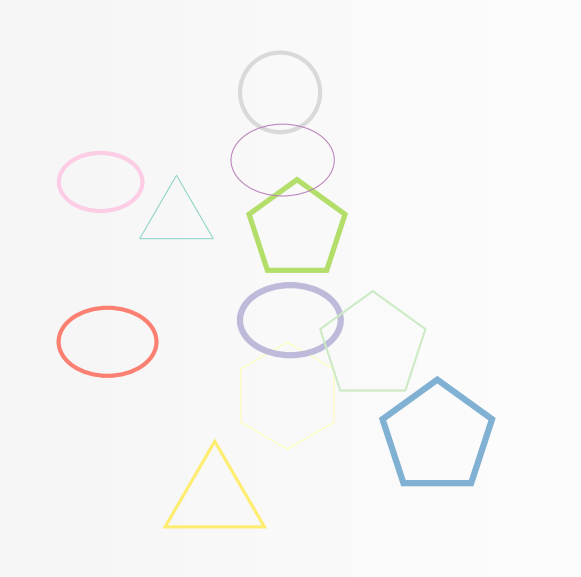[{"shape": "triangle", "thickness": 0.5, "radius": 0.37, "center": [0.304, 0.622]}, {"shape": "hexagon", "thickness": 0.5, "radius": 0.46, "center": [0.494, 0.314]}, {"shape": "oval", "thickness": 3, "radius": 0.43, "center": [0.499, 0.445]}, {"shape": "oval", "thickness": 2, "radius": 0.42, "center": [0.185, 0.407]}, {"shape": "pentagon", "thickness": 3, "radius": 0.5, "center": [0.752, 0.243]}, {"shape": "pentagon", "thickness": 2.5, "radius": 0.43, "center": [0.511, 0.601]}, {"shape": "oval", "thickness": 2, "radius": 0.36, "center": [0.173, 0.684]}, {"shape": "circle", "thickness": 2, "radius": 0.34, "center": [0.482, 0.839]}, {"shape": "oval", "thickness": 0.5, "radius": 0.44, "center": [0.486, 0.722]}, {"shape": "pentagon", "thickness": 1, "radius": 0.48, "center": [0.641, 0.4]}, {"shape": "triangle", "thickness": 1.5, "radius": 0.49, "center": [0.37, 0.136]}]